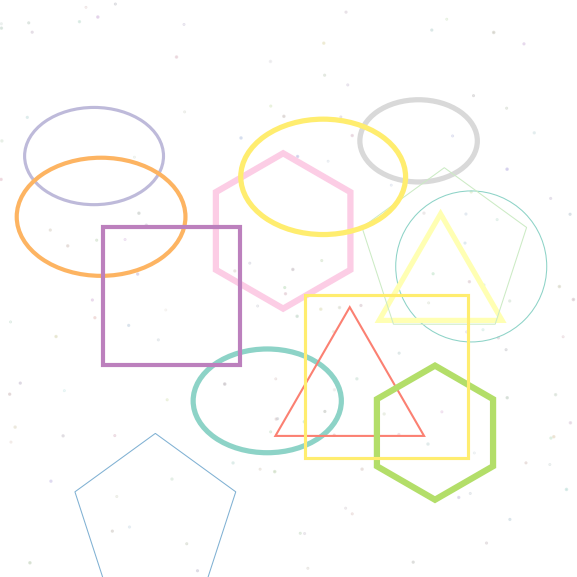[{"shape": "oval", "thickness": 2.5, "radius": 0.64, "center": [0.463, 0.305]}, {"shape": "circle", "thickness": 0.5, "radius": 0.65, "center": [0.816, 0.538]}, {"shape": "triangle", "thickness": 2.5, "radius": 0.61, "center": [0.763, 0.506]}, {"shape": "oval", "thickness": 1.5, "radius": 0.6, "center": [0.163, 0.729]}, {"shape": "triangle", "thickness": 1, "radius": 0.74, "center": [0.606, 0.319]}, {"shape": "pentagon", "thickness": 0.5, "radius": 0.73, "center": [0.269, 0.102]}, {"shape": "oval", "thickness": 2, "radius": 0.73, "center": [0.175, 0.624]}, {"shape": "hexagon", "thickness": 3, "radius": 0.58, "center": [0.753, 0.25]}, {"shape": "hexagon", "thickness": 3, "radius": 0.67, "center": [0.49, 0.599]}, {"shape": "oval", "thickness": 2.5, "radius": 0.51, "center": [0.725, 0.755]}, {"shape": "square", "thickness": 2, "radius": 0.59, "center": [0.297, 0.486]}, {"shape": "pentagon", "thickness": 0.5, "radius": 0.75, "center": [0.769, 0.559]}, {"shape": "square", "thickness": 1.5, "radius": 0.71, "center": [0.669, 0.347]}, {"shape": "oval", "thickness": 2.5, "radius": 0.71, "center": [0.56, 0.693]}]